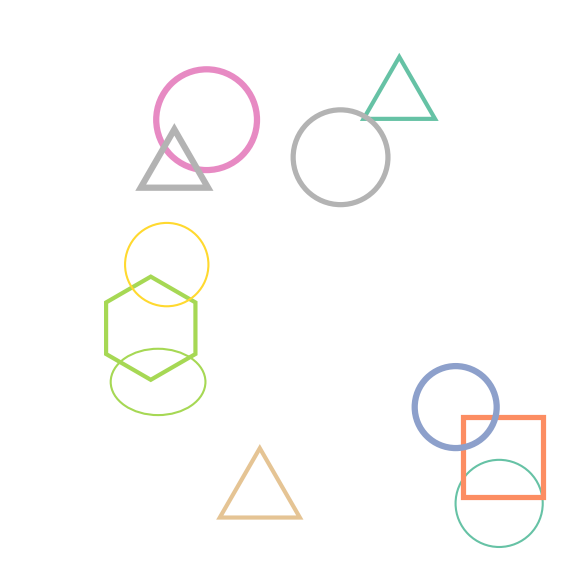[{"shape": "triangle", "thickness": 2, "radius": 0.36, "center": [0.691, 0.829]}, {"shape": "circle", "thickness": 1, "radius": 0.38, "center": [0.864, 0.127]}, {"shape": "square", "thickness": 2.5, "radius": 0.34, "center": [0.871, 0.208]}, {"shape": "circle", "thickness": 3, "radius": 0.35, "center": [0.789, 0.294]}, {"shape": "circle", "thickness": 3, "radius": 0.44, "center": [0.358, 0.792]}, {"shape": "oval", "thickness": 1, "radius": 0.41, "center": [0.274, 0.338]}, {"shape": "hexagon", "thickness": 2, "radius": 0.45, "center": [0.261, 0.431]}, {"shape": "circle", "thickness": 1, "radius": 0.36, "center": [0.289, 0.541]}, {"shape": "triangle", "thickness": 2, "radius": 0.4, "center": [0.45, 0.143]}, {"shape": "triangle", "thickness": 3, "radius": 0.34, "center": [0.302, 0.708]}, {"shape": "circle", "thickness": 2.5, "radius": 0.41, "center": [0.59, 0.727]}]